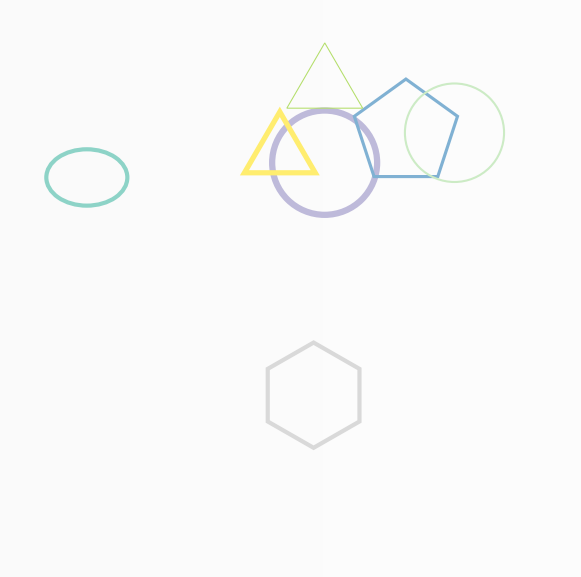[{"shape": "oval", "thickness": 2, "radius": 0.35, "center": [0.149, 0.692]}, {"shape": "circle", "thickness": 3, "radius": 0.45, "center": [0.559, 0.717]}, {"shape": "pentagon", "thickness": 1.5, "radius": 0.47, "center": [0.698, 0.769]}, {"shape": "triangle", "thickness": 0.5, "radius": 0.38, "center": [0.559, 0.849]}, {"shape": "hexagon", "thickness": 2, "radius": 0.46, "center": [0.54, 0.315]}, {"shape": "circle", "thickness": 1, "radius": 0.43, "center": [0.782, 0.769]}, {"shape": "triangle", "thickness": 2.5, "radius": 0.35, "center": [0.481, 0.735]}]